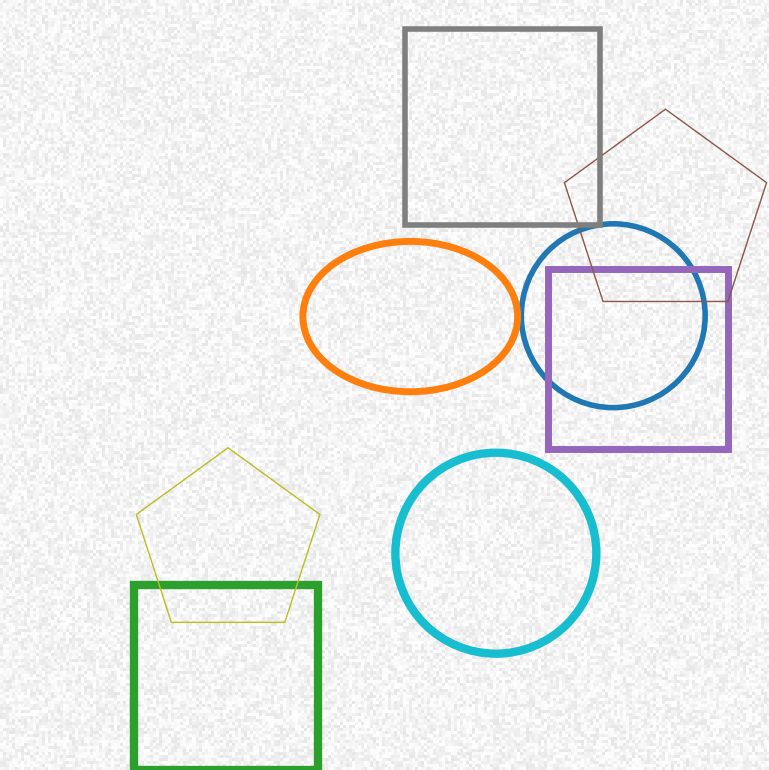[{"shape": "circle", "thickness": 2, "radius": 0.6, "center": [0.796, 0.59]}, {"shape": "oval", "thickness": 2.5, "radius": 0.7, "center": [0.533, 0.589]}, {"shape": "square", "thickness": 3, "radius": 0.6, "center": [0.294, 0.12]}, {"shape": "square", "thickness": 2.5, "radius": 0.58, "center": [0.828, 0.534]}, {"shape": "pentagon", "thickness": 0.5, "radius": 0.69, "center": [0.864, 0.72]}, {"shape": "square", "thickness": 2, "radius": 0.64, "center": [0.653, 0.835]}, {"shape": "pentagon", "thickness": 0.5, "radius": 0.63, "center": [0.296, 0.293]}, {"shape": "circle", "thickness": 3, "radius": 0.65, "center": [0.644, 0.282]}]